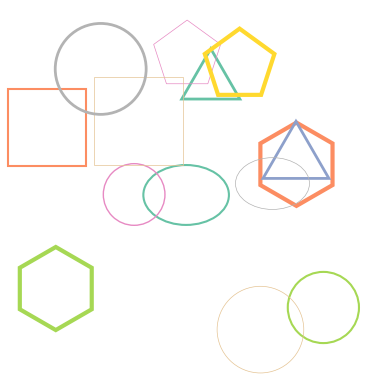[{"shape": "oval", "thickness": 1.5, "radius": 0.56, "center": [0.483, 0.494]}, {"shape": "triangle", "thickness": 2, "radius": 0.44, "center": [0.548, 0.786]}, {"shape": "hexagon", "thickness": 3, "radius": 0.54, "center": [0.77, 0.573]}, {"shape": "square", "thickness": 1.5, "radius": 0.51, "center": [0.122, 0.669]}, {"shape": "triangle", "thickness": 2, "radius": 0.49, "center": [0.769, 0.586]}, {"shape": "pentagon", "thickness": 0.5, "radius": 0.46, "center": [0.486, 0.856]}, {"shape": "circle", "thickness": 1, "radius": 0.4, "center": [0.348, 0.495]}, {"shape": "hexagon", "thickness": 3, "radius": 0.54, "center": [0.145, 0.251]}, {"shape": "circle", "thickness": 1.5, "radius": 0.46, "center": [0.84, 0.201]}, {"shape": "pentagon", "thickness": 3, "radius": 0.48, "center": [0.622, 0.83]}, {"shape": "square", "thickness": 0.5, "radius": 0.58, "center": [0.36, 0.686]}, {"shape": "circle", "thickness": 0.5, "radius": 0.56, "center": [0.676, 0.144]}, {"shape": "oval", "thickness": 0.5, "radius": 0.48, "center": [0.708, 0.523]}, {"shape": "circle", "thickness": 2, "radius": 0.59, "center": [0.262, 0.821]}]